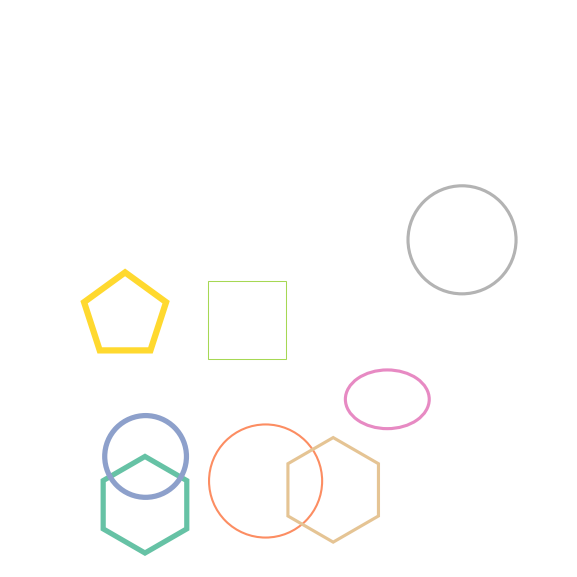[{"shape": "hexagon", "thickness": 2.5, "radius": 0.42, "center": [0.251, 0.125]}, {"shape": "circle", "thickness": 1, "radius": 0.49, "center": [0.46, 0.166]}, {"shape": "circle", "thickness": 2.5, "radius": 0.35, "center": [0.252, 0.209]}, {"shape": "oval", "thickness": 1.5, "radius": 0.36, "center": [0.671, 0.308]}, {"shape": "square", "thickness": 0.5, "radius": 0.34, "center": [0.428, 0.445]}, {"shape": "pentagon", "thickness": 3, "radius": 0.37, "center": [0.217, 0.453]}, {"shape": "hexagon", "thickness": 1.5, "radius": 0.45, "center": [0.577, 0.151]}, {"shape": "circle", "thickness": 1.5, "radius": 0.47, "center": [0.8, 0.584]}]